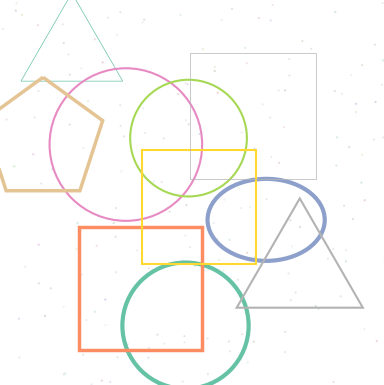[{"shape": "circle", "thickness": 3, "radius": 0.82, "center": [0.482, 0.154]}, {"shape": "triangle", "thickness": 0.5, "radius": 0.76, "center": [0.187, 0.866]}, {"shape": "square", "thickness": 2.5, "radius": 0.79, "center": [0.365, 0.25]}, {"shape": "oval", "thickness": 3, "radius": 0.76, "center": [0.691, 0.429]}, {"shape": "circle", "thickness": 1.5, "radius": 0.99, "center": [0.327, 0.625]}, {"shape": "circle", "thickness": 1.5, "radius": 0.76, "center": [0.49, 0.641]}, {"shape": "square", "thickness": 1.5, "radius": 0.74, "center": [0.516, 0.462]}, {"shape": "pentagon", "thickness": 2.5, "radius": 0.81, "center": [0.112, 0.636]}, {"shape": "triangle", "thickness": 1.5, "radius": 0.95, "center": [0.779, 0.295]}, {"shape": "square", "thickness": 0.5, "radius": 0.82, "center": [0.657, 0.699]}]